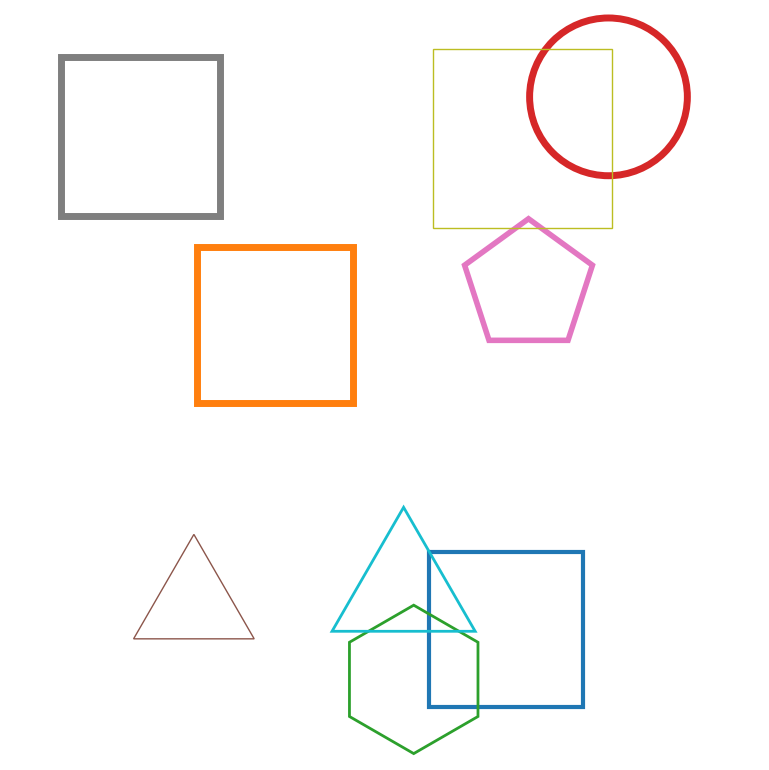[{"shape": "square", "thickness": 1.5, "radius": 0.5, "center": [0.657, 0.182]}, {"shape": "square", "thickness": 2.5, "radius": 0.51, "center": [0.357, 0.578]}, {"shape": "hexagon", "thickness": 1, "radius": 0.48, "center": [0.537, 0.118]}, {"shape": "circle", "thickness": 2.5, "radius": 0.51, "center": [0.79, 0.874]}, {"shape": "triangle", "thickness": 0.5, "radius": 0.45, "center": [0.252, 0.216]}, {"shape": "pentagon", "thickness": 2, "radius": 0.44, "center": [0.686, 0.629]}, {"shape": "square", "thickness": 2.5, "radius": 0.51, "center": [0.182, 0.823]}, {"shape": "square", "thickness": 0.5, "radius": 0.58, "center": [0.679, 0.82]}, {"shape": "triangle", "thickness": 1, "radius": 0.54, "center": [0.524, 0.234]}]